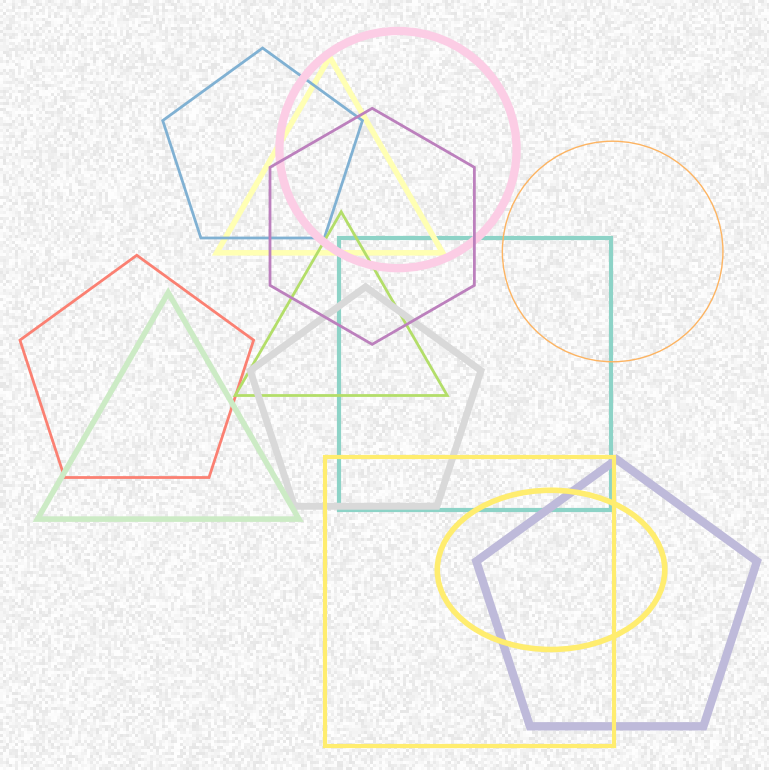[{"shape": "square", "thickness": 1.5, "radius": 0.88, "center": [0.617, 0.514]}, {"shape": "triangle", "thickness": 2, "radius": 0.85, "center": [0.428, 0.756]}, {"shape": "pentagon", "thickness": 3, "radius": 0.96, "center": [0.801, 0.212]}, {"shape": "pentagon", "thickness": 1, "radius": 0.8, "center": [0.178, 0.509]}, {"shape": "pentagon", "thickness": 1, "radius": 0.68, "center": [0.341, 0.801]}, {"shape": "circle", "thickness": 0.5, "radius": 0.72, "center": [0.796, 0.673]}, {"shape": "triangle", "thickness": 1, "radius": 0.8, "center": [0.443, 0.566]}, {"shape": "circle", "thickness": 3, "radius": 0.77, "center": [0.517, 0.806]}, {"shape": "pentagon", "thickness": 2.5, "radius": 0.79, "center": [0.475, 0.47]}, {"shape": "hexagon", "thickness": 1, "radius": 0.77, "center": [0.483, 0.706]}, {"shape": "triangle", "thickness": 2, "radius": 0.98, "center": [0.218, 0.424]}, {"shape": "oval", "thickness": 2, "radius": 0.74, "center": [0.716, 0.26]}, {"shape": "square", "thickness": 1.5, "radius": 0.94, "center": [0.609, 0.218]}]